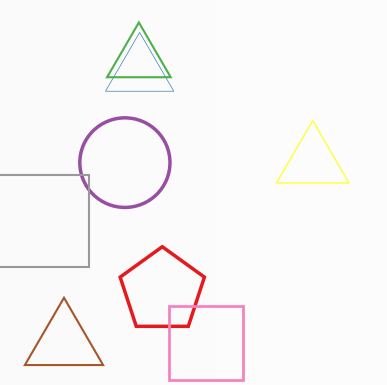[{"shape": "pentagon", "thickness": 2.5, "radius": 0.57, "center": [0.419, 0.245]}, {"shape": "triangle", "thickness": 0.5, "radius": 0.51, "center": [0.36, 0.814]}, {"shape": "triangle", "thickness": 1.5, "radius": 0.47, "center": [0.358, 0.847]}, {"shape": "circle", "thickness": 2.5, "radius": 0.58, "center": [0.322, 0.578]}, {"shape": "triangle", "thickness": 1, "radius": 0.54, "center": [0.807, 0.579]}, {"shape": "triangle", "thickness": 1.5, "radius": 0.58, "center": [0.165, 0.11]}, {"shape": "square", "thickness": 2, "radius": 0.48, "center": [0.531, 0.11]}, {"shape": "square", "thickness": 1.5, "radius": 0.6, "center": [0.11, 0.425]}]